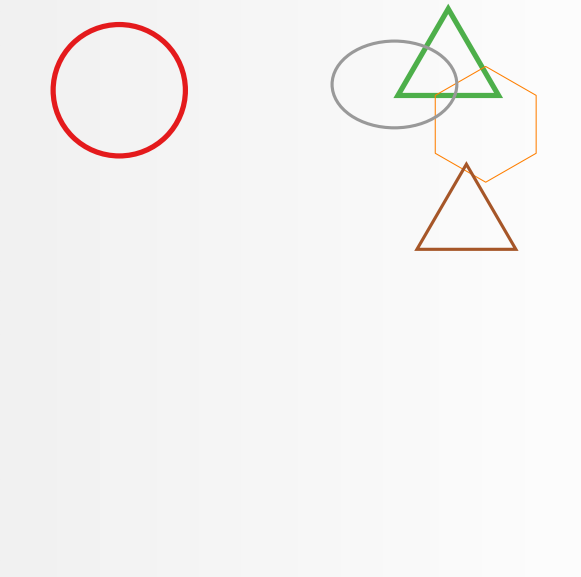[{"shape": "circle", "thickness": 2.5, "radius": 0.57, "center": [0.205, 0.843]}, {"shape": "triangle", "thickness": 2.5, "radius": 0.5, "center": [0.771, 0.884]}, {"shape": "hexagon", "thickness": 0.5, "radius": 0.5, "center": [0.836, 0.784]}, {"shape": "triangle", "thickness": 1.5, "radius": 0.49, "center": [0.802, 0.617]}, {"shape": "oval", "thickness": 1.5, "radius": 0.54, "center": [0.679, 0.853]}]